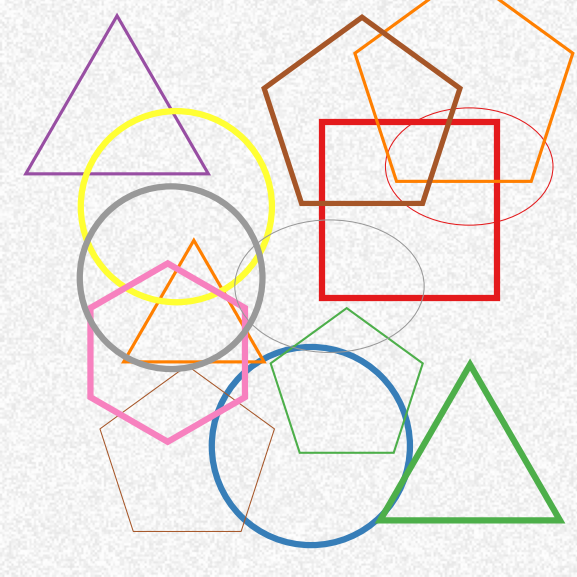[{"shape": "oval", "thickness": 0.5, "radius": 0.73, "center": [0.813, 0.711]}, {"shape": "square", "thickness": 3, "radius": 0.76, "center": [0.709, 0.636]}, {"shape": "circle", "thickness": 3, "radius": 0.86, "center": [0.538, 0.227]}, {"shape": "pentagon", "thickness": 1, "radius": 0.69, "center": [0.6, 0.327]}, {"shape": "triangle", "thickness": 3, "radius": 0.9, "center": [0.814, 0.188]}, {"shape": "triangle", "thickness": 1.5, "radius": 0.91, "center": [0.203, 0.789]}, {"shape": "triangle", "thickness": 1.5, "radius": 0.7, "center": [0.336, 0.443]}, {"shape": "pentagon", "thickness": 1.5, "radius": 0.99, "center": [0.803, 0.846]}, {"shape": "circle", "thickness": 3, "radius": 0.83, "center": [0.305, 0.641]}, {"shape": "pentagon", "thickness": 0.5, "radius": 0.79, "center": [0.324, 0.207]}, {"shape": "pentagon", "thickness": 2.5, "radius": 0.89, "center": [0.627, 0.791]}, {"shape": "hexagon", "thickness": 3, "radius": 0.77, "center": [0.29, 0.389]}, {"shape": "oval", "thickness": 0.5, "radius": 0.82, "center": [0.571, 0.504]}, {"shape": "circle", "thickness": 3, "radius": 0.79, "center": [0.296, 0.518]}]